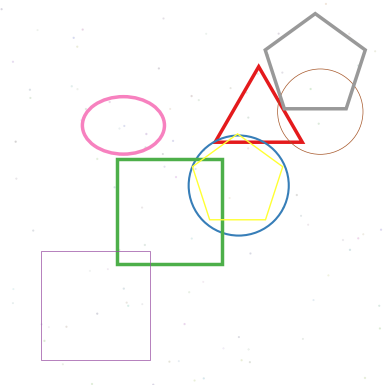[{"shape": "triangle", "thickness": 2.5, "radius": 0.65, "center": [0.672, 0.696]}, {"shape": "circle", "thickness": 1.5, "radius": 0.65, "center": [0.62, 0.518]}, {"shape": "square", "thickness": 2.5, "radius": 0.68, "center": [0.441, 0.452]}, {"shape": "square", "thickness": 0.5, "radius": 0.7, "center": [0.249, 0.206]}, {"shape": "pentagon", "thickness": 1, "radius": 0.62, "center": [0.617, 0.529]}, {"shape": "circle", "thickness": 0.5, "radius": 0.55, "center": [0.832, 0.71]}, {"shape": "oval", "thickness": 2.5, "radius": 0.53, "center": [0.321, 0.674]}, {"shape": "pentagon", "thickness": 2.5, "radius": 0.68, "center": [0.819, 0.828]}]